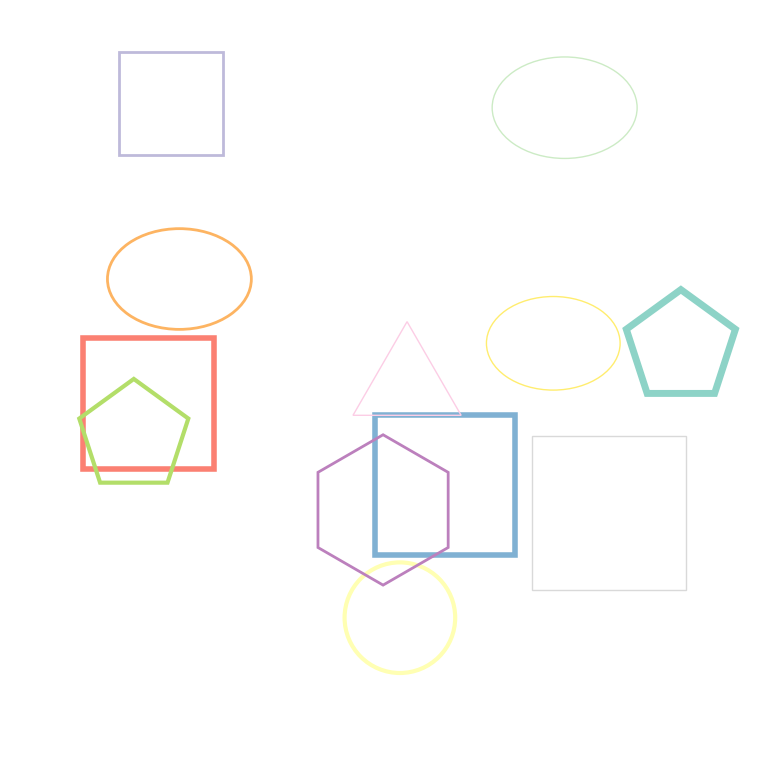[{"shape": "pentagon", "thickness": 2.5, "radius": 0.37, "center": [0.884, 0.549]}, {"shape": "circle", "thickness": 1.5, "radius": 0.36, "center": [0.519, 0.198]}, {"shape": "square", "thickness": 1, "radius": 0.34, "center": [0.222, 0.866]}, {"shape": "square", "thickness": 2, "radius": 0.42, "center": [0.193, 0.476]}, {"shape": "square", "thickness": 2, "radius": 0.45, "center": [0.578, 0.37]}, {"shape": "oval", "thickness": 1, "radius": 0.47, "center": [0.233, 0.638]}, {"shape": "pentagon", "thickness": 1.5, "radius": 0.37, "center": [0.174, 0.433]}, {"shape": "triangle", "thickness": 0.5, "radius": 0.41, "center": [0.529, 0.501]}, {"shape": "square", "thickness": 0.5, "radius": 0.5, "center": [0.791, 0.333]}, {"shape": "hexagon", "thickness": 1, "radius": 0.49, "center": [0.497, 0.338]}, {"shape": "oval", "thickness": 0.5, "radius": 0.47, "center": [0.733, 0.86]}, {"shape": "oval", "thickness": 0.5, "radius": 0.43, "center": [0.719, 0.554]}]